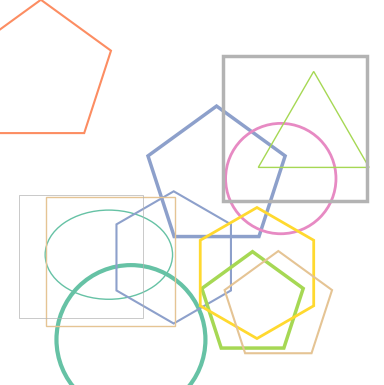[{"shape": "circle", "thickness": 3, "radius": 0.97, "center": [0.34, 0.118]}, {"shape": "oval", "thickness": 1, "radius": 0.83, "center": [0.283, 0.338]}, {"shape": "pentagon", "thickness": 1.5, "radius": 0.96, "center": [0.106, 0.809]}, {"shape": "pentagon", "thickness": 2.5, "radius": 0.94, "center": [0.562, 0.537]}, {"shape": "hexagon", "thickness": 1.5, "radius": 0.86, "center": [0.451, 0.331]}, {"shape": "circle", "thickness": 2, "radius": 0.72, "center": [0.729, 0.536]}, {"shape": "pentagon", "thickness": 2.5, "radius": 0.69, "center": [0.656, 0.208]}, {"shape": "triangle", "thickness": 1, "radius": 0.83, "center": [0.815, 0.648]}, {"shape": "hexagon", "thickness": 2, "radius": 0.85, "center": [0.667, 0.291]}, {"shape": "square", "thickness": 1, "radius": 0.84, "center": [0.287, 0.322]}, {"shape": "pentagon", "thickness": 1.5, "radius": 0.73, "center": [0.723, 0.201]}, {"shape": "square", "thickness": 0.5, "radius": 0.8, "center": [0.21, 0.333]}, {"shape": "square", "thickness": 2.5, "radius": 0.94, "center": [0.766, 0.666]}]